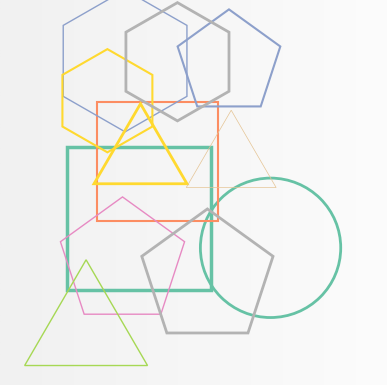[{"shape": "square", "thickness": 2.5, "radius": 0.93, "center": [0.358, 0.433]}, {"shape": "circle", "thickness": 2, "radius": 0.91, "center": [0.698, 0.356]}, {"shape": "square", "thickness": 1.5, "radius": 0.78, "center": [0.407, 0.581]}, {"shape": "pentagon", "thickness": 1.5, "radius": 0.7, "center": [0.591, 0.836]}, {"shape": "hexagon", "thickness": 1, "radius": 0.92, "center": [0.323, 0.842]}, {"shape": "pentagon", "thickness": 1, "radius": 0.84, "center": [0.316, 0.32]}, {"shape": "triangle", "thickness": 1, "radius": 0.92, "center": [0.222, 0.142]}, {"shape": "hexagon", "thickness": 1.5, "radius": 0.67, "center": [0.277, 0.738]}, {"shape": "triangle", "thickness": 2, "radius": 0.69, "center": [0.363, 0.592]}, {"shape": "triangle", "thickness": 0.5, "radius": 0.67, "center": [0.597, 0.58]}, {"shape": "hexagon", "thickness": 2, "radius": 0.77, "center": [0.458, 0.84]}, {"shape": "pentagon", "thickness": 2, "radius": 0.89, "center": [0.535, 0.279]}]